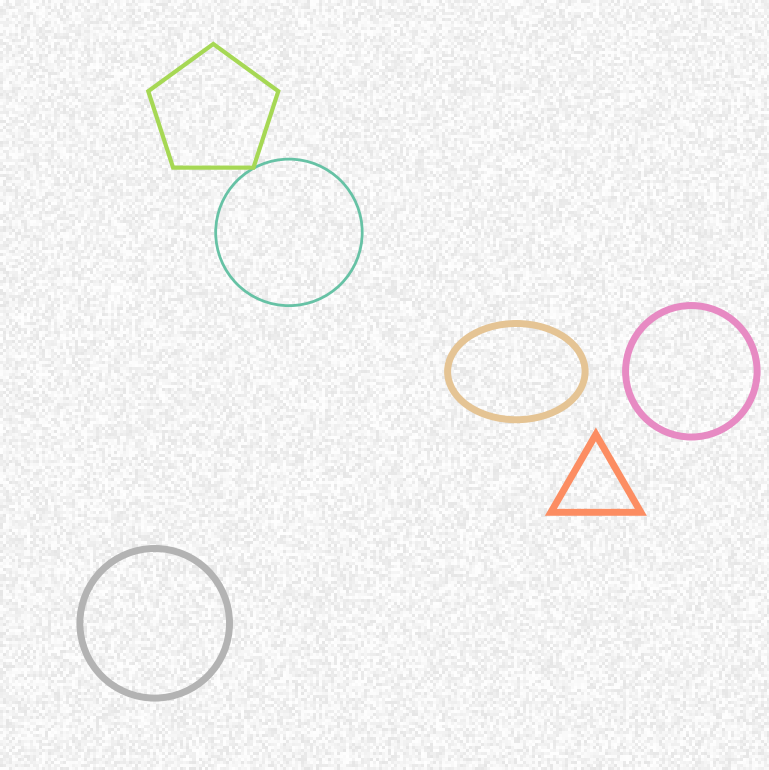[{"shape": "circle", "thickness": 1, "radius": 0.48, "center": [0.375, 0.698]}, {"shape": "triangle", "thickness": 2.5, "radius": 0.34, "center": [0.774, 0.368]}, {"shape": "circle", "thickness": 2.5, "radius": 0.43, "center": [0.898, 0.518]}, {"shape": "pentagon", "thickness": 1.5, "radius": 0.44, "center": [0.277, 0.854]}, {"shape": "oval", "thickness": 2.5, "radius": 0.45, "center": [0.671, 0.517]}, {"shape": "circle", "thickness": 2.5, "radius": 0.49, "center": [0.201, 0.191]}]